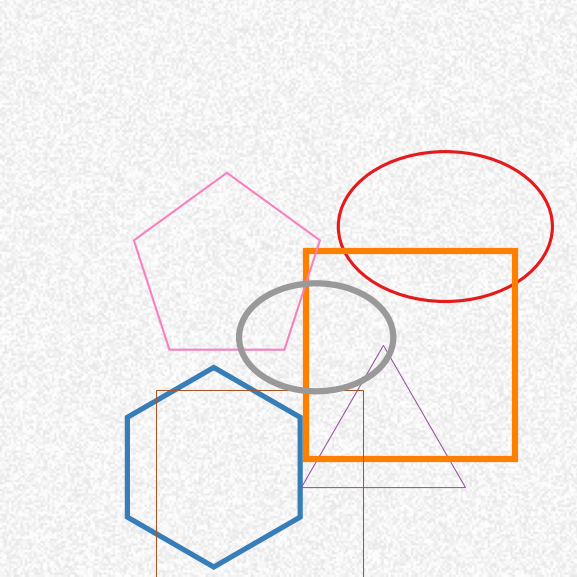[{"shape": "oval", "thickness": 1.5, "radius": 0.93, "center": [0.771, 0.607]}, {"shape": "hexagon", "thickness": 2.5, "radius": 0.86, "center": [0.37, 0.19]}, {"shape": "triangle", "thickness": 0.5, "radius": 0.82, "center": [0.664, 0.237]}, {"shape": "square", "thickness": 3, "radius": 0.9, "center": [0.711, 0.384]}, {"shape": "square", "thickness": 0.5, "radius": 0.9, "center": [0.449, 0.144]}, {"shape": "pentagon", "thickness": 1, "radius": 0.85, "center": [0.393, 0.531]}, {"shape": "oval", "thickness": 3, "radius": 0.67, "center": [0.548, 0.415]}]